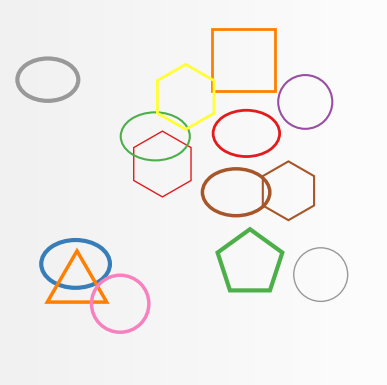[{"shape": "hexagon", "thickness": 1, "radius": 0.43, "center": [0.419, 0.574]}, {"shape": "oval", "thickness": 2, "radius": 0.43, "center": [0.636, 0.653]}, {"shape": "oval", "thickness": 3, "radius": 0.44, "center": [0.195, 0.314]}, {"shape": "oval", "thickness": 1.5, "radius": 0.45, "center": [0.401, 0.646]}, {"shape": "pentagon", "thickness": 3, "radius": 0.44, "center": [0.645, 0.317]}, {"shape": "circle", "thickness": 1.5, "radius": 0.35, "center": [0.788, 0.735]}, {"shape": "square", "thickness": 2, "radius": 0.41, "center": [0.627, 0.844]}, {"shape": "triangle", "thickness": 2.5, "radius": 0.44, "center": [0.199, 0.26]}, {"shape": "hexagon", "thickness": 2, "radius": 0.42, "center": [0.479, 0.748]}, {"shape": "oval", "thickness": 2.5, "radius": 0.43, "center": [0.609, 0.501]}, {"shape": "hexagon", "thickness": 1.5, "radius": 0.38, "center": [0.744, 0.504]}, {"shape": "circle", "thickness": 2.5, "radius": 0.37, "center": [0.31, 0.211]}, {"shape": "circle", "thickness": 1, "radius": 0.35, "center": [0.828, 0.287]}, {"shape": "oval", "thickness": 3, "radius": 0.39, "center": [0.123, 0.793]}]